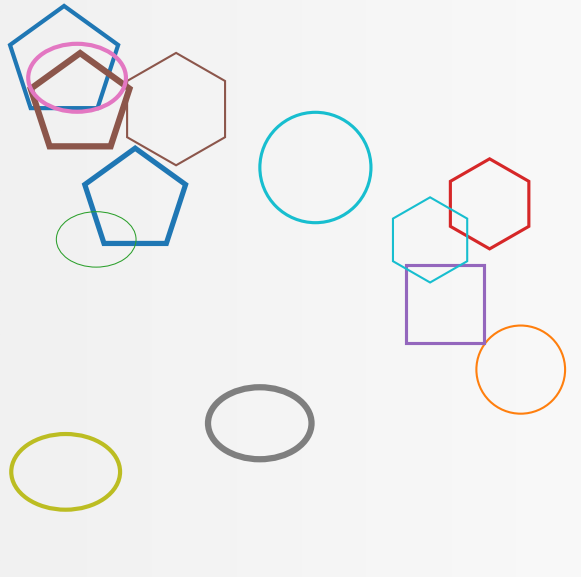[{"shape": "pentagon", "thickness": 2.5, "radius": 0.46, "center": [0.233, 0.651]}, {"shape": "pentagon", "thickness": 2, "radius": 0.49, "center": [0.11, 0.891]}, {"shape": "circle", "thickness": 1, "radius": 0.38, "center": [0.896, 0.359]}, {"shape": "oval", "thickness": 0.5, "radius": 0.34, "center": [0.165, 0.585]}, {"shape": "hexagon", "thickness": 1.5, "radius": 0.39, "center": [0.842, 0.646]}, {"shape": "square", "thickness": 1.5, "radius": 0.34, "center": [0.765, 0.473]}, {"shape": "hexagon", "thickness": 1, "radius": 0.49, "center": [0.303, 0.81]}, {"shape": "pentagon", "thickness": 3, "radius": 0.45, "center": [0.138, 0.818]}, {"shape": "oval", "thickness": 2, "radius": 0.42, "center": [0.133, 0.864]}, {"shape": "oval", "thickness": 3, "radius": 0.45, "center": [0.447, 0.266]}, {"shape": "oval", "thickness": 2, "radius": 0.47, "center": [0.113, 0.182]}, {"shape": "hexagon", "thickness": 1, "radius": 0.37, "center": [0.74, 0.584]}, {"shape": "circle", "thickness": 1.5, "radius": 0.48, "center": [0.543, 0.709]}]